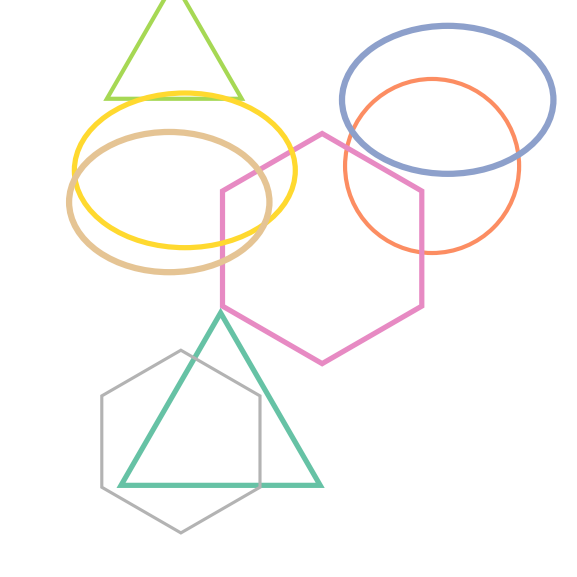[{"shape": "triangle", "thickness": 2.5, "radius": 1.0, "center": [0.382, 0.258]}, {"shape": "circle", "thickness": 2, "radius": 0.75, "center": [0.748, 0.712]}, {"shape": "oval", "thickness": 3, "radius": 0.92, "center": [0.775, 0.826]}, {"shape": "hexagon", "thickness": 2.5, "radius": 1.0, "center": [0.558, 0.569]}, {"shape": "triangle", "thickness": 2, "radius": 0.67, "center": [0.302, 0.896]}, {"shape": "oval", "thickness": 2.5, "radius": 0.96, "center": [0.32, 0.704]}, {"shape": "oval", "thickness": 3, "radius": 0.87, "center": [0.293, 0.649]}, {"shape": "hexagon", "thickness": 1.5, "radius": 0.79, "center": [0.313, 0.235]}]